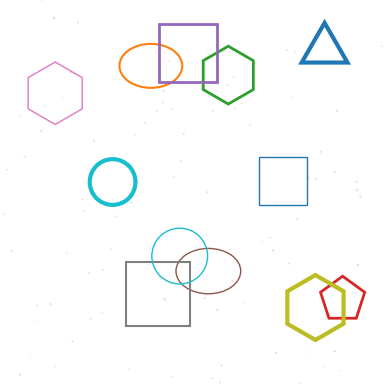[{"shape": "triangle", "thickness": 3, "radius": 0.34, "center": [0.843, 0.872]}, {"shape": "square", "thickness": 1, "radius": 0.31, "center": [0.736, 0.529]}, {"shape": "oval", "thickness": 1.5, "radius": 0.41, "center": [0.392, 0.829]}, {"shape": "hexagon", "thickness": 2, "radius": 0.38, "center": [0.593, 0.805]}, {"shape": "pentagon", "thickness": 2, "radius": 0.3, "center": [0.89, 0.222]}, {"shape": "square", "thickness": 2, "radius": 0.37, "center": [0.489, 0.862]}, {"shape": "oval", "thickness": 1, "radius": 0.42, "center": [0.541, 0.296]}, {"shape": "hexagon", "thickness": 1, "radius": 0.41, "center": [0.143, 0.758]}, {"shape": "square", "thickness": 1.5, "radius": 0.41, "center": [0.41, 0.236]}, {"shape": "hexagon", "thickness": 3, "radius": 0.42, "center": [0.819, 0.201]}, {"shape": "circle", "thickness": 3, "radius": 0.3, "center": [0.292, 0.527]}, {"shape": "circle", "thickness": 1, "radius": 0.36, "center": [0.467, 0.335]}]